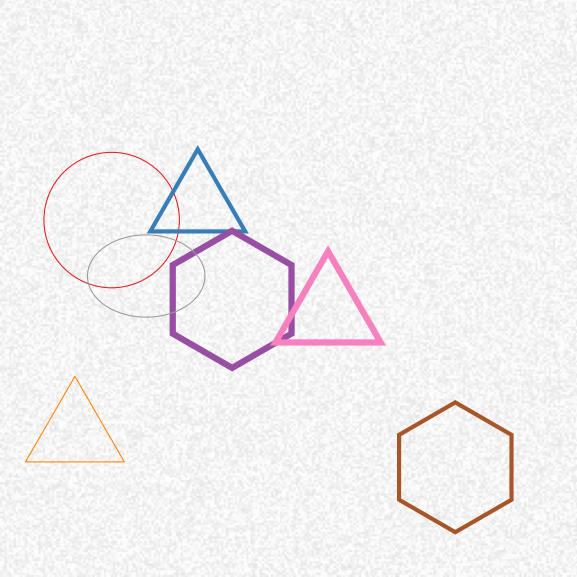[{"shape": "circle", "thickness": 0.5, "radius": 0.59, "center": [0.193, 0.618]}, {"shape": "triangle", "thickness": 2, "radius": 0.47, "center": [0.342, 0.646]}, {"shape": "hexagon", "thickness": 3, "radius": 0.59, "center": [0.402, 0.481]}, {"shape": "triangle", "thickness": 0.5, "radius": 0.49, "center": [0.13, 0.249]}, {"shape": "hexagon", "thickness": 2, "radius": 0.56, "center": [0.788, 0.19]}, {"shape": "triangle", "thickness": 3, "radius": 0.53, "center": [0.568, 0.459]}, {"shape": "oval", "thickness": 0.5, "radius": 0.51, "center": [0.253, 0.521]}]